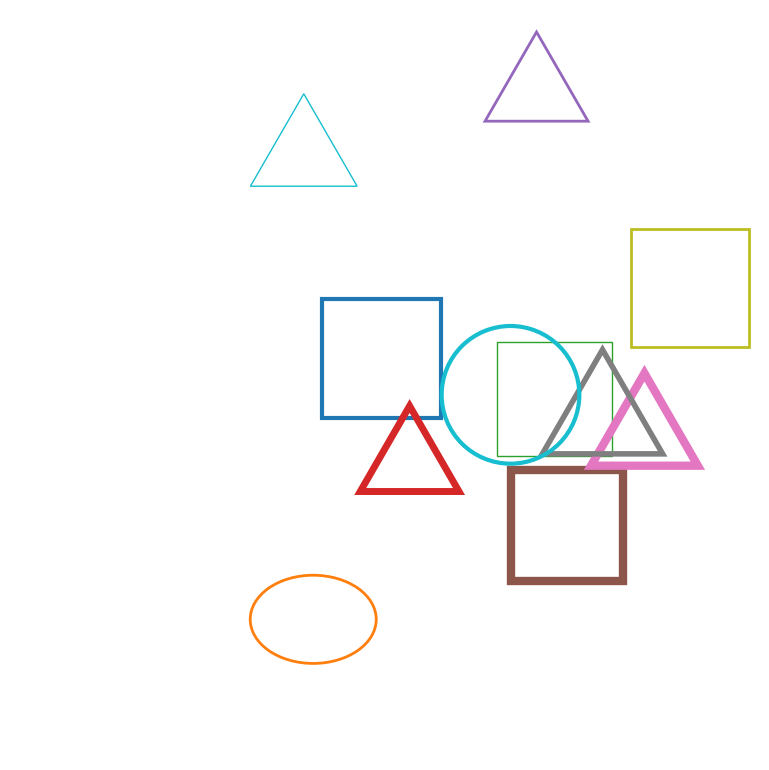[{"shape": "square", "thickness": 1.5, "radius": 0.39, "center": [0.496, 0.535]}, {"shape": "oval", "thickness": 1, "radius": 0.41, "center": [0.407, 0.196]}, {"shape": "square", "thickness": 0.5, "radius": 0.37, "center": [0.72, 0.482]}, {"shape": "triangle", "thickness": 2.5, "radius": 0.37, "center": [0.532, 0.399]}, {"shape": "triangle", "thickness": 1, "radius": 0.39, "center": [0.697, 0.881]}, {"shape": "square", "thickness": 3, "radius": 0.36, "center": [0.736, 0.318]}, {"shape": "triangle", "thickness": 3, "radius": 0.4, "center": [0.837, 0.435]}, {"shape": "triangle", "thickness": 2, "radius": 0.45, "center": [0.782, 0.456]}, {"shape": "square", "thickness": 1, "radius": 0.38, "center": [0.896, 0.626]}, {"shape": "triangle", "thickness": 0.5, "radius": 0.4, "center": [0.395, 0.798]}, {"shape": "circle", "thickness": 1.5, "radius": 0.45, "center": [0.663, 0.487]}]